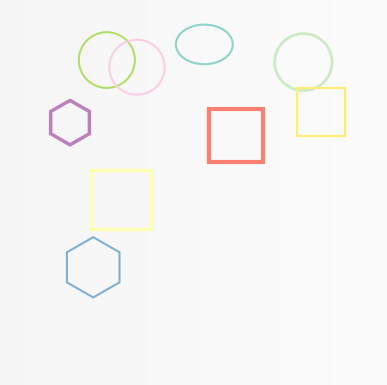[{"shape": "oval", "thickness": 1.5, "radius": 0.37, "center": [0.527, 0.885]}, {"shape": "square", "thickness": 2.5, "radius": 0.38, "center": [0.313, 0.483]}, {"shape": "square", "thickness": 3, "radius": 0.35, "center": [0.609, 0.648]}, {"shape": "hexagon", "thickness": 1.5, "radius": 0.39, "center": [0.241, 0.306]}, {"shape": "circle", "thickness": 1.5, "radius": 0.36, "center": [0.276, 0.844]}, {"shape": "circle", "thickness": 1.5, "radius": 0.36, "center": [0.354, 0.825]}, {"shape": "hexagon", "thickness": 2.5, "radius": 0.29, "center": [0.181, 0.682]}, {"shape": "circle", "thickness": 2, "radius": 0.37, "center": [0.783, 0.839]}, {"shape": "square", "thickness": 1.5, "radius": 0.31, "center": [0.83, 0.709]}]